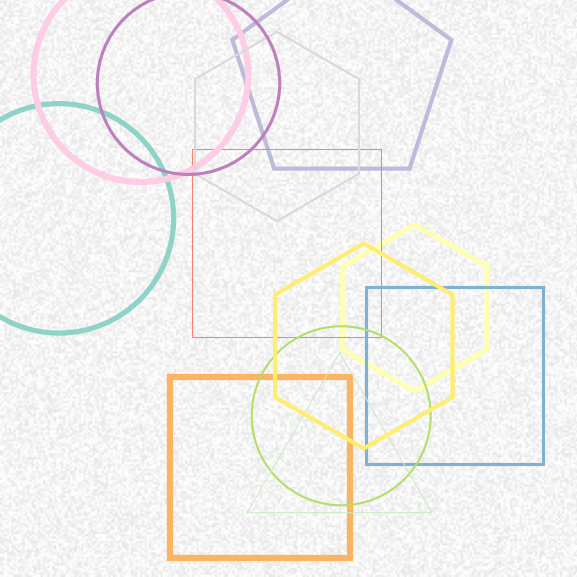[{"shape": "circle", "thickness": 2.5, "radius": 0.99, "center": [0.102, 0.621]}, {"shape": "hexagon", "thickness": 2.5, "radius": 0.72, "center": [0.718, 0.466]}, {"shape": "pentagon", "thickness": 2, "radius": 1.0, "center": [0.592, 0.868]}, {"shape": "square", "thickness": 0.5, "radius": 0.82, "center": [0.496, 0.578]}, {"shape": "square", "thickness": 1.5, "radius": 0.77, "center": [0.787, 0.349]}, {"shape": "square", "thickness": 3, "radius": 0.78, "center": [0.45, 0.19]}, {"shape": "circle", "thickness": 1, "radius": 0.78, "center": [0.591, 0.279]}, {"shape": "circle", "thickness": 3, "radius": 0.93, "center": [0.244, 0.87]}, {"shape": "hexagon", "thickness": 1, "radius": 0.82, "center": [0.48, 0.78]}, {"shape": "circle", "thickness": 1.5, "radius": 0.79, "center": [0.326, 0.855]}, {"shape": "triangle", "thickness": 0.5, "radius": 0.92, "center": [0.588, 0.204]}, {"shape": "hexagon", "thickness": 2, "radius": 0.89, "center": [0.63, 0.4]}]